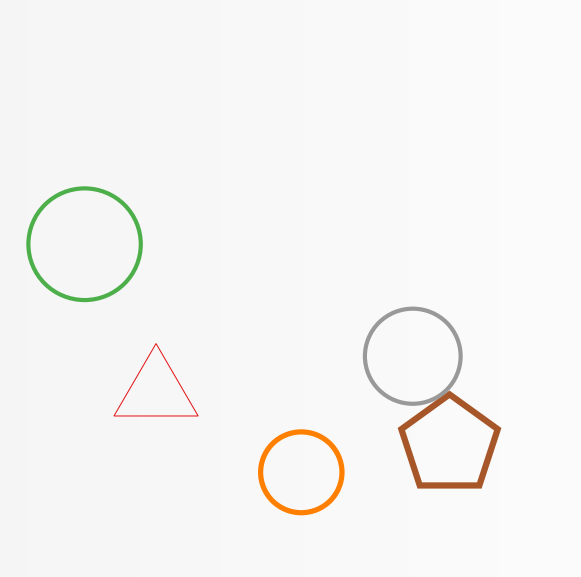[{"shape": "triangle", "thickness": 0.5, "radius": 0.42, "center": [0.269, 0.321]}, {"shape": "circle", "thickness": 2, "radius": 0.48, "center": [0.146, 0.576]}, {"shape": "circle", "thickness": 2.5, "radius": 0.35, "center": [0.518, 0.181]}, {"shape": "pentagon", "thickness": 3, "radius": 0.44, "center": [0.773, 0.229]}, {"shape": "circle", "thickness": 2, "radius": 0.41, "center": [0.71, 0.382]}]